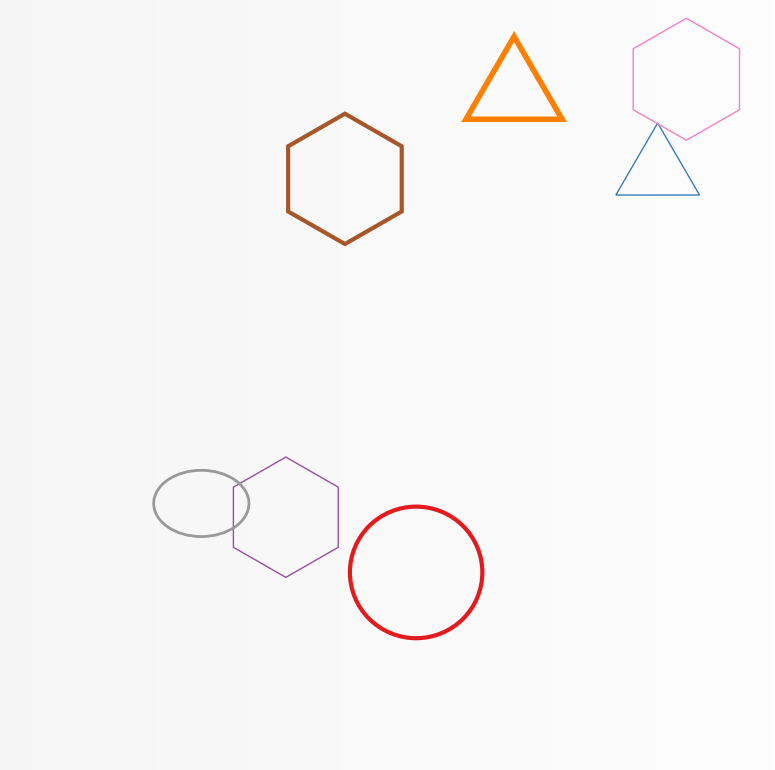[{"shape": "circle", "thickness": 1.5, "radius": 0.43, "center": [0.537, 0.257]}, {"shape": "triangle", "thickness": 0.5, "radius": 0.31, "center": [0.849, 0.778]}, {"shape": "hexagon", "thickness": 0.5, "radius": 0.39, "center": [0.369, 0.328]}, {"shape": "triangle", "thickness": 2, "radius": 0.36, "center": [0.663, 0.881]}, {"shape": "hexagon", "thickness": 1.5, "radius": 0.42, "center": [0.445, 0.768]}, {"shape": "hexagon", "thickness": 0.5, "radius": 0.4, "center": [0.886, 0.897]}, {"shape": "oval", "thickness": 1, "radius": 0.31, "center": [0.26, 0.346]}]